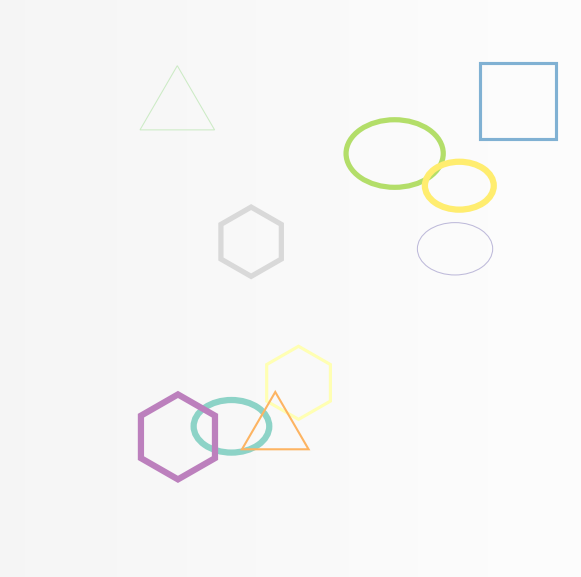[{"shape": "oval", "thickness": 3, "radius": 0.33, "center": [0.398, 0.261]}, {"shape": "hexagon", "thickness": 1.5, "radius": 0.32, "center": [0.514, 0.336]}, {"shape": "oval", "thickness": 0.5, "radius": 0.32, "center": [0.783, 0.568]}, {"shape": "square", "thickness": 1.5, "radius": 0.33, "center": [0.892, 0.824]}, {"shape": "triangle", "thickness": 1, "radius": 0.33, "center": [0.474, 0.254]}, {"shape": "oval", "thickness": 2.5, "radius": 0.42, "center": [0.679, 0.733]}, {"shape": "hexagon", "thickness": 2.5, "radius": 0.3, "center": [0.432, 0.581]}, {"shape": "hexagon", "thickness": 3, "radius": 0.37, "center": [0.306, 0.243]}, {"shape": "triangle", "thickness": 0.5, "radius": 0.37, "center": [0.305, 0.811]}, {"shape": "oval", "thickness": 3, "radius": 0.3, "center": [0.79, 0.678]}]